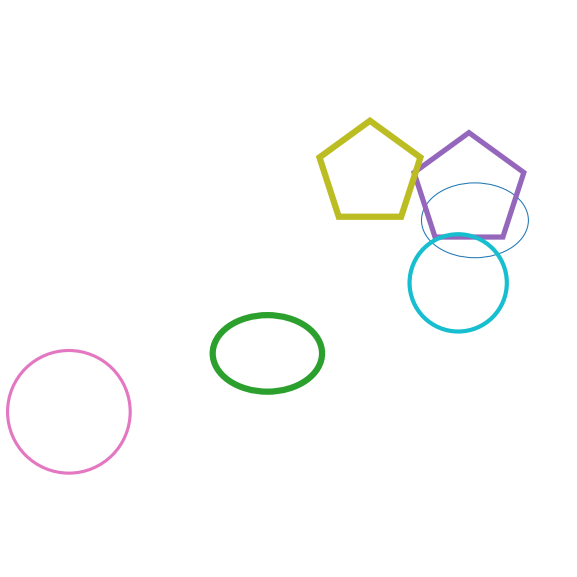[{"shape": "oval", "thickness": 0.5, "radius": 0.46, "center": [0.822, 0.618]}, {"shape": "oval", "thickness": 3, "radius": 0.47, "center": [0.463, 0.387]}, {"shape": "pentagon", "thickness": 2.5, "radius": 0.5, "center": [0.812, 0.67]}, {"shape": "circle", "thickness": 1.5, "radius": 0.53, "center": [0.119, 0.286]}, {"shape": "pentagon", "thickness": 3, "radius": 0.46, "center": [0.641, 0.698]}, {"shape": "circle", "thickness": 2, "radius": 0.42, "center": [0.793, 0.509]}]